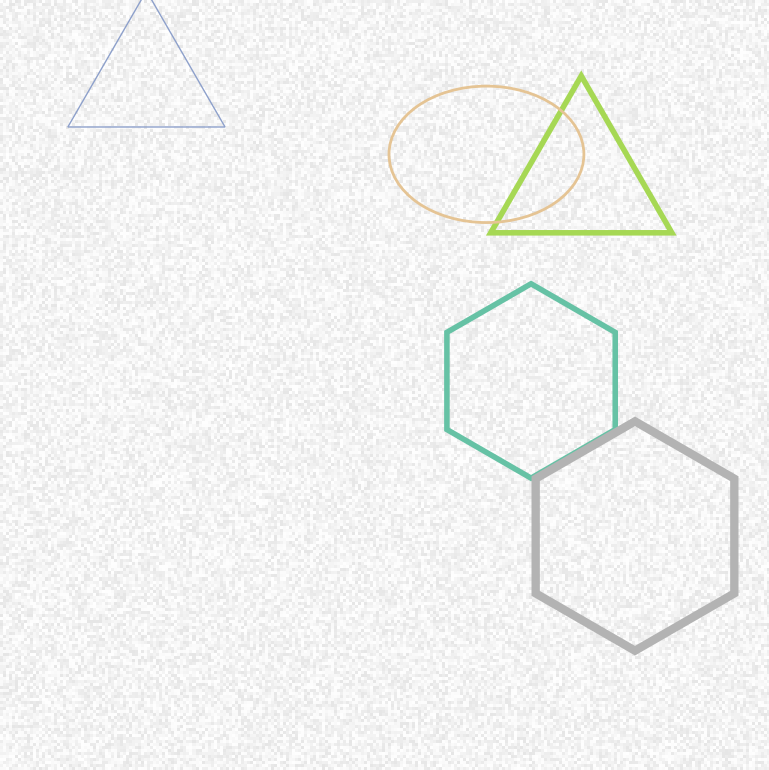[{"shape": "hexagon", "thickness": 2, "radius": 0.63, "center": [0.69, 0.505]}, {"shape": "triangle", "thickness": 0.5, "radius": 0.59, "center": [0.19, 0.894]}, {"shape": "triangle", "thickness": 2, "radius": 0.68, "center": [0.755, 0.766]}, {"shape": "oval", "thickness": 1, "radius": 0.63, "center": [0.632, 0.8]}, {"shape": "hexagon", "thickness": 3, "radius": 0.74, "center": [0.825, 0.304]}]